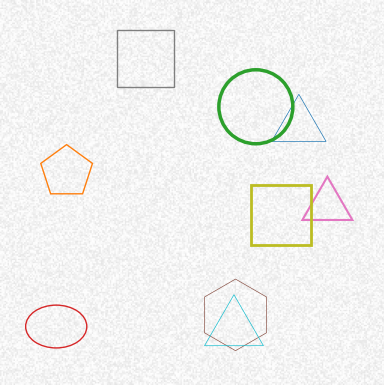[{"shape": "triangle", "thickness": 0.5, "radius": 0.41, "center": [0.776, 0.673]}, {"shape": "pentagon", "thickness": 1, "radius": 0.35, "center": [0.173, 0.554]}, {"shape": "circle", "thickness": 2.5, "radius": 0.48, "center": [0.665, 0.723]}, {"shape": "oval", "thickness": 1, "radius": 0.4, "center": [0.146, 0.152]}, {"shape": "hexagon", "thickness": 0.5, "radius": 0.46, "center": [0.612, 0.182]}, {"shape": "triangle", "thickness": 1.5, "radius": 0.38, "center": [0.85, 0.466]}, {"shape": "square", "thickness": 1, "radius": 0.37, "center": [0.378, 0.849]}, {"shape": "square", "thickness": 2, "radius": 0.39, "center": [0.731, 0.442]}, {"shape": "triangle", "thickness": 0.5, "radius": 0.44, "center": [0.608, 0.146]}]